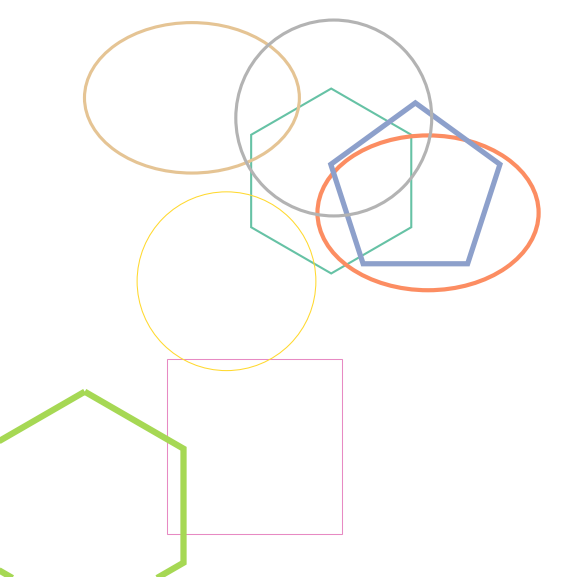[{"shape": "hexagon", "thickness": 1, "radius": 0.8, "center": [0.574, 0.686]}, {"shape": "oval", "thickness": 2, "radius": 0.96, "center": [0.741, 0.631]}, {"shape": "pentagon", "thickness": 2.5, "radius": 0.77, "center": [0.719, 0.667]}, {"shape": "square", "thickness": 0.5, "radius": 0.76, "center": [0.441, 0.226]}, {"shape": "hexagon", "thickness": 3, "radius": 0.99, "center": [0.147, 0.123]}, {"shape": "circle", "thickness": 0.5, "radius": 0.77, "center": [0.392, 0.512]}, {"shape": "oval", "thickness": 1.5, "radius": 0.93, "center": [0.332, 0.83]}, {"shape": "circle", "thickness": 1.5, "radius": 0.85, "center": [0.578, 0.795]}]